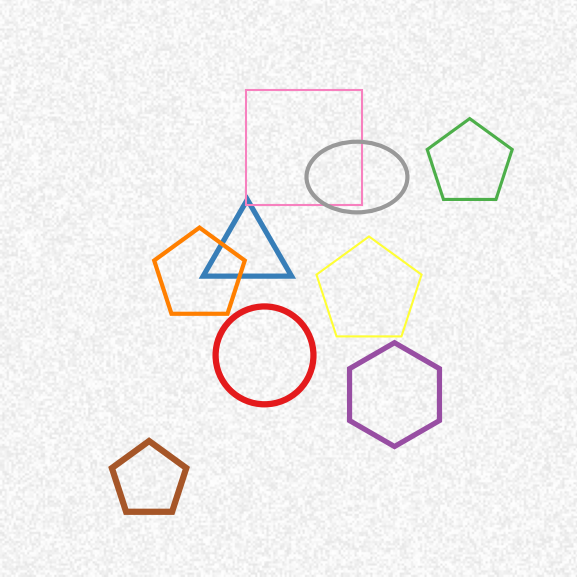[{"shape": "circle", "thickness": 3, "radius": 0.42, "center": [0.458, 0.384]}, {"shape": "triangle", "thickness": 2.5, "radius": 0.44, "center": [0.428, 0.565]}, {"shape": "pentagon", "thickness": 1.5, "radius": 0.39, "center": [0.813, 0.716]}, {"shape": "hexagon", "thickness": 2.5, "radius": 0.45, "center": [0.683, 0.316]}, {"shape": "pentagon", "thickness": 2, "radius": 0.41, "center": [0.345, 0.523]}, {"shape": "pentagon", "thickness": 1, "radius": 0.48, "center": [0.639, 0.494]}, {"shape": "pentagon", "thickness": 3, "radius": 0.34, "center": [0.258, 0.168]}, {"shape": "square", "thickness": 1, "radius": 0.5, "center": [0.527, 0.744]}, {"shape": "oval", "thickness": 2, "radius": 0.44, "center": [0.618, 0.693]}]